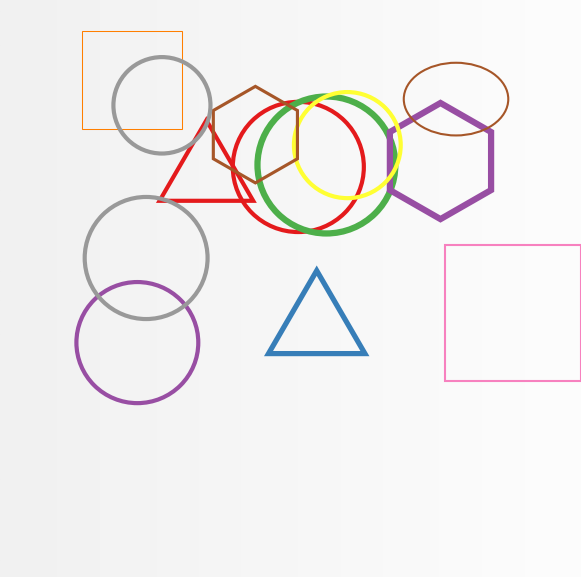[{"shape": "triangle", "thickness": 2, "radius": 0.46, "center": [0.355, 0.698]}, {"shape": "circle", "thickness": 2, "radius": 0.56, "center": [0.513, 0.71]}, {"shape": "triangle", "thickness": 2.5, "radius": 0.48, "center": [0.545, 0.435]}, {"shape": "circle", "thickness": 3, "radius": 0.59, "center": [0.562, 0.713]}, {"shape": "circle", "thickness": 2, "radius": 0.52, "center": [0.236, 0.406]}, {"shape": "hexagon", "thickness": 3, "radius": 0.5, "center": [0.758, 0.72]}, {"shape": "square", "thickness": 0.5, "radius": 0.43, "center": [0.227, 0.86]}, {"shape": "circle", "thickness": 2, "radius": 0.46, "center": [0.598, 0.748]}, {"shape": "hexagon", "thickness": 1.5, "radius": 0.42, "center": [0.439, 0.766]}, {"shape": "oval", "thickness": 1, "radius": 0.45, "center": [0.785, 0.828]}, {"shape": "square", "thickness": 1, "radius": 0.59, "center": [0.882, 0.458]}, {"shape": "circle", "thickness": 2, "radius": 0.53, "center": [0.251, 0.552]}, {"shape": "circle", "thickness": 2, "radius": 0.42, "center": [0.279, 0.817]}]